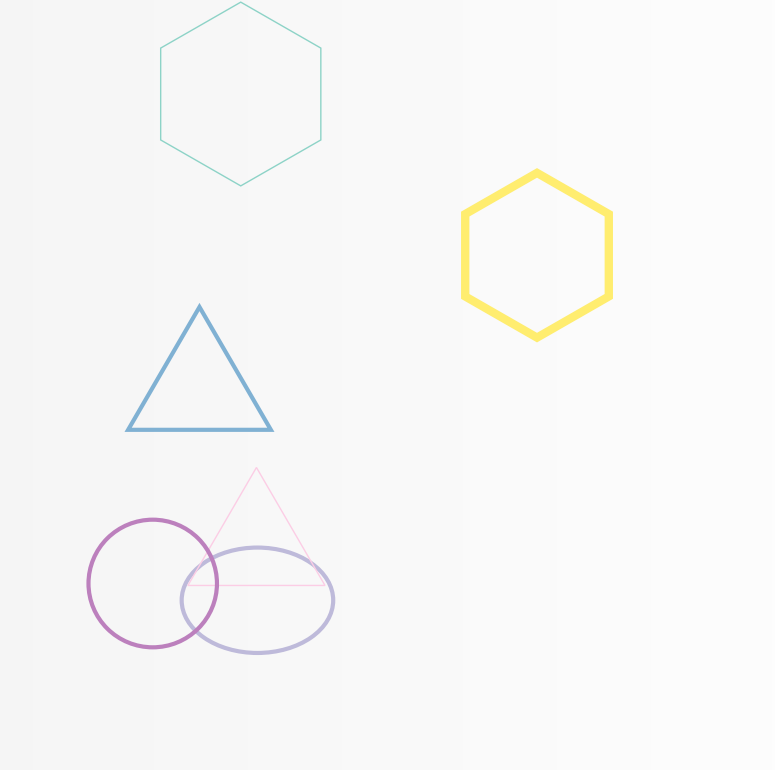[{"shape": "hexagon", "thickness": 0.5, "radius": 0.6, "center": [0.311, 0.878]}, {"shape": "oval", "thickness": 1.5, "radius": 0.49, "center": [0.332, 0.22]}, {"shape": "triangle", "thickness": 1.5, "radius": 0.53, "center": [0.257, 0.495]}, {"shape": "triangle", "thickness": 0.5, "radius": 0.51, "center": [0.331, 0.291]}, {"shape": "circle", "thickness": 1.5, "radius": 0.41, "center": [0.197, 0.242]}, {"shape": "hexagon", "thickness": 3, "radius": 0.53, "center": [0.693, 0.668]}]